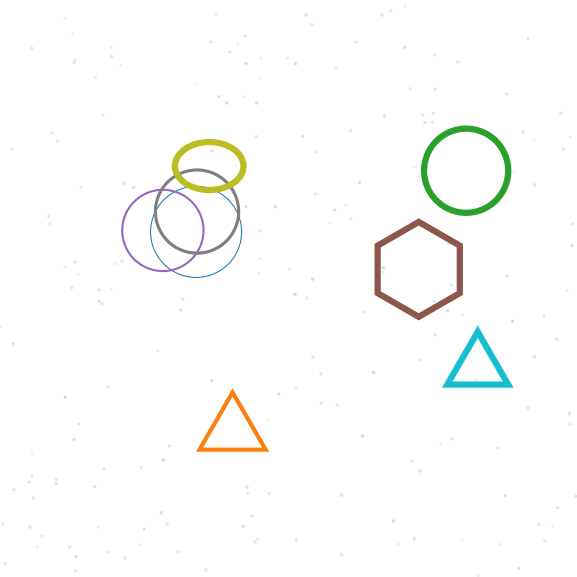[{"shape": "circle", "thickness": 0.5, "radius": 0.39, "center": [0.34, 0.598]}, {"shape": "triangle", "thickness": 2, "radius": 0.33, "center": [0.403, 0.254]}, {"shape": "circle", "thickness": 3, "radius": 0.36, "center": [0.807, 0.704]}, {"shape": "circle", "thickness": 1, "radius": 0.35, "center": [0.282, 0.6]}, {"shape": "hexagon", "thickness": 3, "radius": 0.41, "center": [0.725, 0.533]}, {"shape": "circle", "thickness": 1.5, "radius": 0.36, "center": [0.341, 0.633]}, {"shape": "oval", "thickness": 3, "radius": 0.3, "center": [0.362, 0.712]}, {"shape": "triangle", "thickness": 3, "radius": 0.3, "center": [0.827, 0.364]}]